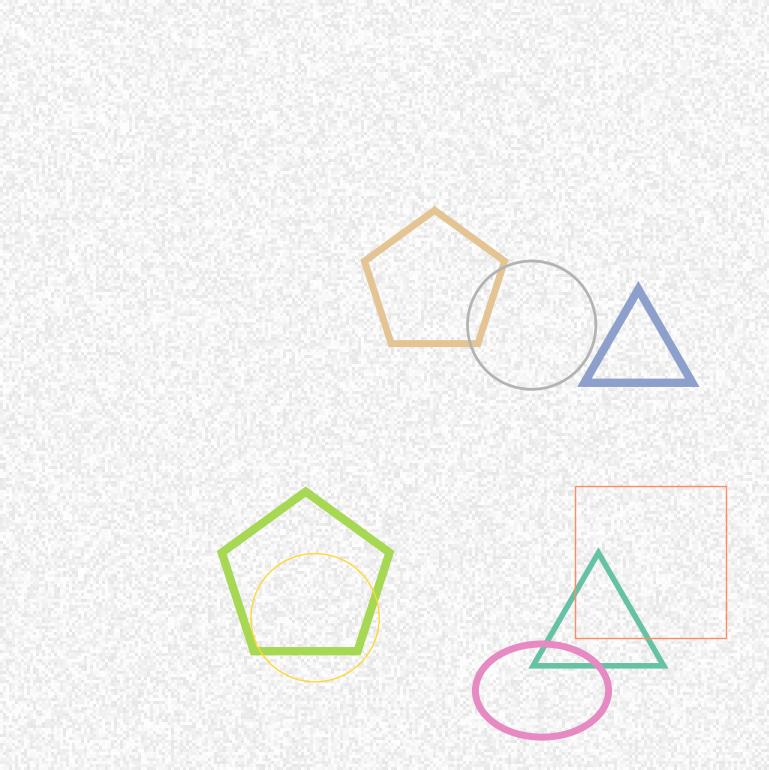[{"shape": "triangle", "thickness": 2, "radius": 0.49, "center": [0.777, 0.184]}, {"shape": "square", "thickness": 0.5, "radius": 0.49, "center": [0.845, 0.27]}, {"shape": "triangle", "thickness": 3, "radius": 0.4, "center": [0.829, 0.543]}, {"shape": "oval", "thickness": 2.5, "radius": 0.43, "center": [0.704, 0.103]}, {"shape": "pentagon", "thickness": 3, "radius": 0.57, "center": [0.397, 0.247]}, {"shape": "circle", "thickness": 0.5, "radius": 0.42, "center": [0.409, 0.198]}, {"shape": "pentagon", "thickness": 2.5, "radius": 0.48, "center": [0.564, 0.631]}, {"shape": "circle", "thickness": 1, "radius": 0.42, "center": [0.69, 0.578]}]